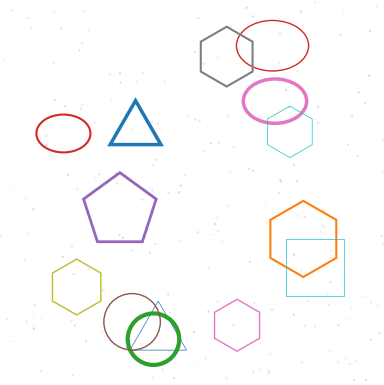[{"shape": "triangle", "thickness": 2.5, "radius": 0.38, "center": [0.352, 0.662]}, {"shape": "triangle", "thickness": 0.5, "radius": 0.42, "center": [0.411, 0.133]}, {"shape": "hexagon", "thickness": 1.5, "radius": 0.49, "center": [0.788, 0.379]}, {"shape": "circle", "thickness": 3, "radius": 0.33, "center": [0.399, 0.119]}, {"shape": "oval", "thickness": 1, "radius": 0.47, "center": [0.708, 0.881]}, {"shape": "oval", "thickness": 1.5, "radius": 0.35, "center": [0.165, 0.653]}, {"shape": "pentagon", "thickness": 2, "radius": 0.5, "center": [0.311, 0.452]}, {"shape": "circle", "thickness": 1, "radius": 0.37, "center": [0.343, 0.164]}, {"shape": "oval", "thickness": 2.5, "radius": 0.41, "center": [0.714, 0.737]}, {"shape": "hexagon", "thickness": 1, "radius": 0.34, "center": [0.616, 0.155]}, {"shape": "hexagon", "thickness": 1.5, "radius": 0.39, "center": [0.589, 0.853]}, {"shape": "hexagon", "thickness": 1, "radius": 0.36, "center": [0.199, 0.254]}, {"shape": "square", "thickness": 0.5, "radius": 0.38, "center": [0.817, 0.305]}, {"shape": "hexagon", "thickness": 0.5, "radius": 0.33, "center": [0.753, 0.658]}]